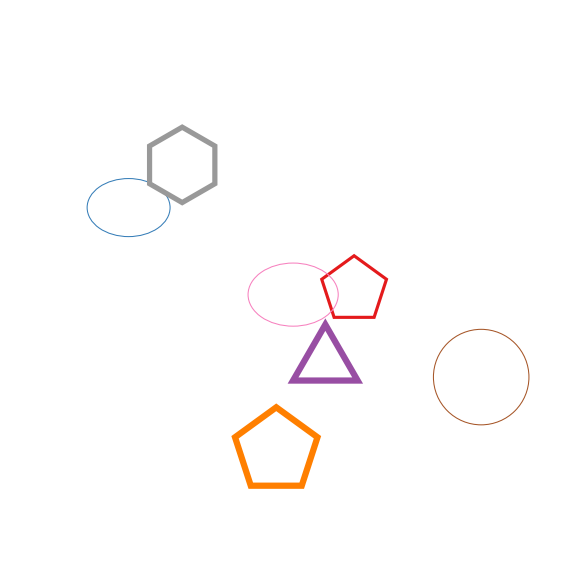[{"shape": "pentagon", "thickness": 1.5, "radius": 0.29, "center": [0.613, 0.497]}, {"shape": "oval", "thickness": 0.5, "radius": 0.36, "center": [0.223, 0.64]}, {"shape": "triangle", "thickness": 3, "radius": 0.32, "center": [0.563, 0.372]}, {"shape": "pentagon", "thickness": 3, "radius": 0.38, "center": [0.478, 0.219]}, {"shape": "circle", "thickness": 0.5, "radius": 0.41, "center": [0.833, 0.346]}, {"shape": "oval", "thickness": 0.5, "radius": 0.39, "center": [0.508, 0.489]}, {"shape": "hexagon", "thickness": 2.5, "radius": 0.33, "center": [0.316, 0.714]}]